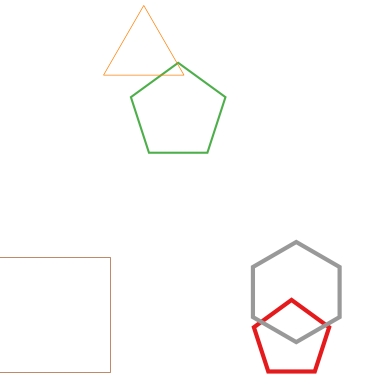[{"shape": "pentagon", "thickness": 3, "radius": 0.51, "center": [0.757, 0.118]}, {"shape": "pentagon", "thickness": 1.5, "radius": 0.65, "center": [0.463, 0.708]}, {"shape": "triangle", "thickness": 0.5, "radius": 0.6, "center": [0.373, 0.865]}, {"shape": "square", "thickness": 0.5, "radius": 0.75, "center": [0.136, 0.183]}, {"shape": "hexagon", "thickness": 3, "radius": 0.65, "center": [0.77, 0.241]}]